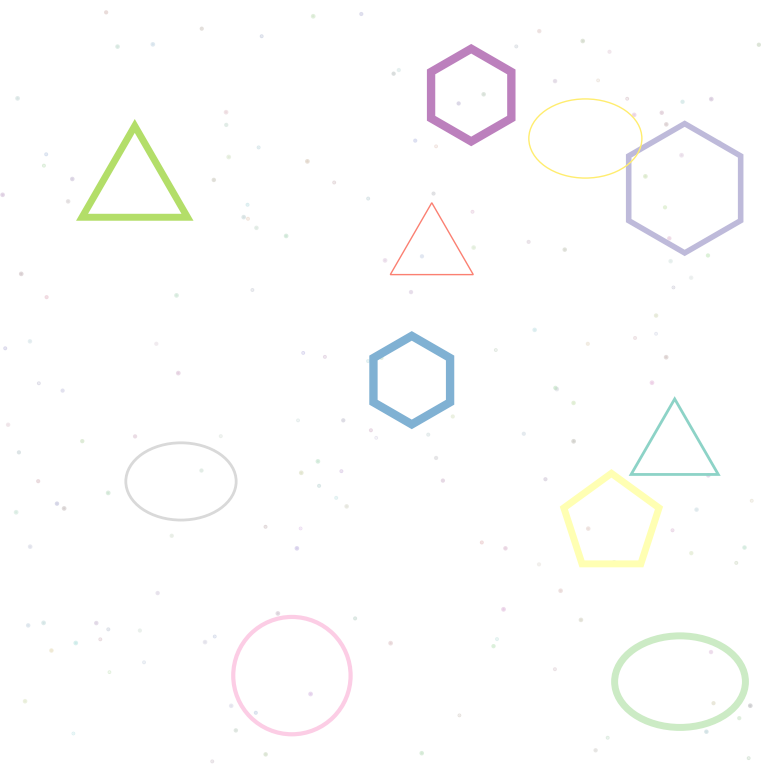[{"shape": "triangle", "thickness": 1, "radius": 0.33, "center": [0.876, 0.417]}, {"shape": "pentagon", "thickness": 2.5, "radius": 0.32, "center": [0.794, 0.32]}, {"shape": "hexagon", "thickness": 2, "radius": 0.42, "center": [0.889, 0.755]}, {"shape": "triangle", "thickness": 0.5, "radius": 0.31, "center": [0.561, 0.674]}, {"shape": "hexagon", "thickness": 3, "radius": 0.29, "center": [0.535, 0.506]}, {"shape": "triangle", "thickness": 2.5, "radius": 0.4, "center": [0.175, 0.757]}, {"shape": "circle", "thickness": 1.5, "radius": 0.38, "center": [0.379, 0.123]}, {"shape": "oval", "thickness": 1, "radius": 0.36, "center": [0.235, 0.375]}, {"shape": "hexagon", "thickness": 3, "radius": 0.3, "center": [0.612, 0.877]}, {"shape": "oval", "thickness": 2.5, "radius": 0.42, "center": [0.883, 0.115]}, {"shape": "oval", "thickness": 0.5, "radius": 0.37, "center": [0.76, 0.82]}]